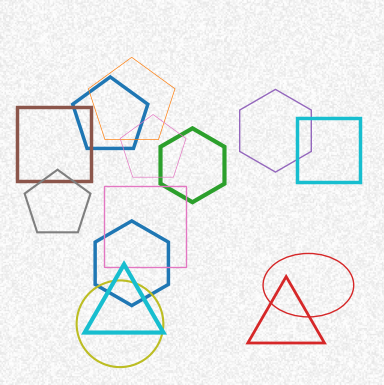[{"shape": "hexagon", "thickness": 2.5, "radius": 0.55, "center": [0.342, 0.316]}, {"shape": "pentagon", "thickness": 2.5, "radius": 0.51, "center": [0.286, 0.698]}, {"shape": "pentagon", "thickness": 0.5, "radius": 0.59, "center": [0.342, 0.733]}, {"shape": "hexagon", "thickness": 3, "radius": 0.48, "center": [0.5, 0.571]}, {"shape": "oval", "thickness": 1, "radius": 0.59, "center": [0.801, 0.259]}, {"shape": "triangle", "thickness": 2, "radius": 0.57, "center": [0.743, 0.167]}, {"shape": "hexagon", "thickness": 1, "radius": 0.54, "center": [0.716, 0.66]}, {"shape": "square", "thickness": 2.5, "radius": 0.48, "center": [0.141, 0.625]}, {"shape": "pentagon", "thickness": 0.5, "radius": 0.45, "center": [0.398, 0.613]}, {"shape": "square", "thickness": 1, "radius": 0.53, "center": [0.377, 0.412]}, {"shape": "pentagon", "thickness": 1.5, "radius": 0.45, "center": [0.149, 0.469]}, {"shape": "circle", "thickness": 1.5, "radius": 0.56, "center": [0.312, 0.159]}, {"shape": "triangle", "thickness": 3, "radius": 0.59, "center": [0.322, 0.195]}, {"shape": "square", "thickness": 2.5, "radius": 0.41, "center": [0.853, 0.61]}]